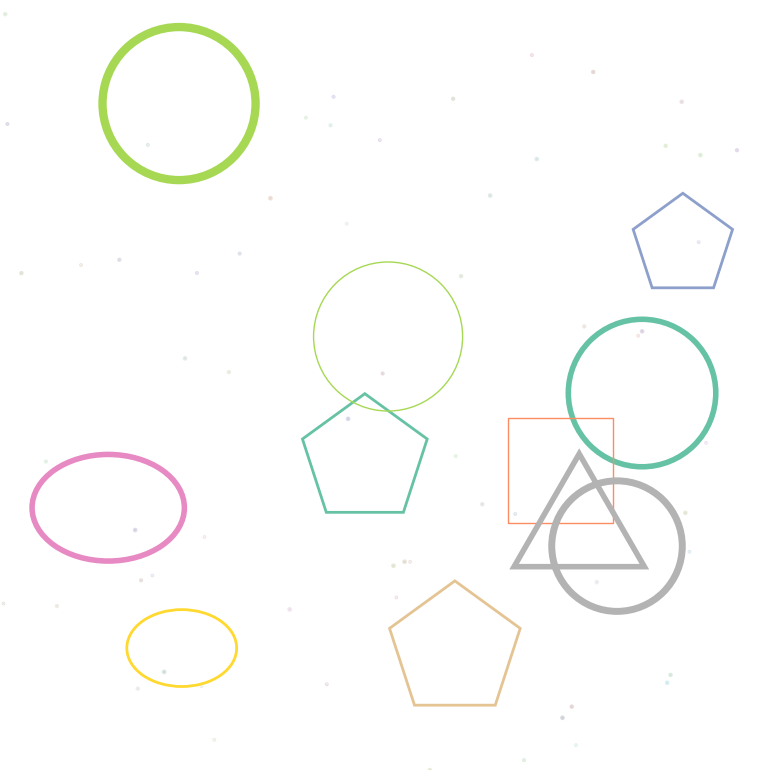[{"shape": "circle", "thickness": 2, "radius": 0.48, "center": [0.834, 0.49]}, {"shape": "pentagon", "thickness": 1, "radius": 0.43, "center": [0.474, 0.404]}, {"shape": "square", "thickness": 0.5, "radius": 0.34, "center": [0.728, 0.389]}, {"shape": "pentagon", "thickness": 1, "radius": 0.34, "center": [0.887, 0.681]}, {"shape": "oval", "thickness": 2, "radius": 0.49, "center": [0.141, 0.341]}, {"shape": "circle", "thickness": 3, "radius": 0.5, "center": [0.233, 0.865]}, {"shape": "circle", "thickness": 0.5, "radius": 0.48, "center": [0.504, 0.563]}, {"shape": "oval", "thickness": 1, "radius": 0.36, "center": [0.236, 0.158]}, {"shape": "pentagon", "thickness": 1, "radius": 0.45, "center": [0.591, 0.156]}, {"shape": "triangle", "thickness": 2, "radius": 0.49, "center": [0.752, 0.313]}, {"shape": "circle", "thickness": 2.5, "radius": 0.42, "center": [0.801, 0.291]}]